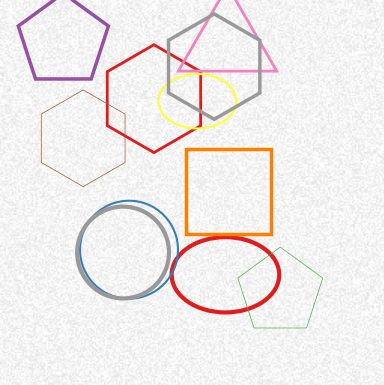[{"shape": "oval", "thickness": 3, "radius": 0.7, "center": [0.586, 0.286]}, {"shape": "hexagon", "thickness": 2, "radius": 0.7, "center": [0.4, 0.744]}, {"shape": "circle", "thickness": 1.5, "radius": 0.64, "center": [0.335, 0.351]}, {"shape": "pentagon", "thickness": 0.5, "radius": 0.58, "center": [0.728, 0.242]}, {"shape": "pentagon", "thickness": 2.5, "radius": 0.62, "center": [0.165, 0.894]}, {"shape": "square", "thickness": 2.5, "radius": 0.55, "center": [0.593, 0.503]}, {"shape": "oval", "thickness": 1.5, "radius": 0.51, "center": [0.513, 0.737]}, {"shape": "hexagon", "thickness": 0.5, "radius": 0.63, "center": [0.216, 0.641]}, {"shape": "triangle", "thickness": 2, "radius": 0.74, "center": [0.591, 0.889]}, {"shape": "circle", "thickness": 3, "radius": 0.6, "center": [0.32, 0.344]}, {"shape": "hexagon", "thickness": 2.5, "radius": 0.68, "center": [0.556, 0.827]}]